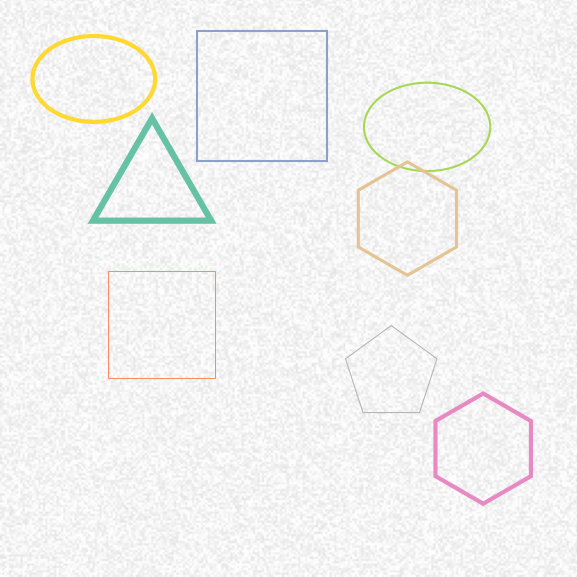[{"shape": "triangle", "thickness": 3, "radius": 0.59, "center": [0.263, 0.676]}, {"shape": "square", "thickness": 0.5, "radius": 0.46, "center": [0.279, 0.438]}, {"shape": "square", "thickness": 1, "radius": 0.56, "center": [0.454, 0.833]}, {"shape": "hexagon", "thickness": 2, "radius": 0.48, "center": [0.837, 0.222]}, {"shape": "oval", "thickness": 1, "radius": 0.55, "center": [0.74, 0.779]}, {"shape": "oval", "thickness": 2, "radius": 0.53, "center": [0.162, 0.862]}, {"shape": "hexagon", "thickness": 1.5, "radius": 0.49, "center": [0.705, 0.621]}, {"shape": "pentagon", "thickness": 0.5, "radius": 0.42, "center": [0.677, 0.352]}]